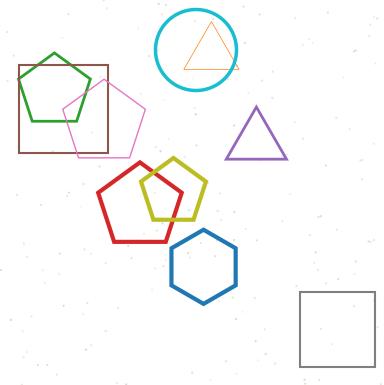[{"shape": "hexagon", "thickness": 3, "radius": 0.48, "center": [0.529, 0.307]}, {"shape": "triangle", "thickness": 0.5, "radius": 0.41, "center": [0.549, 0.861]}, {"shape": "pentagon", "thickness": 2, "radius": 0.49, "center": [0.141, 0.764]}, {"shape": "pentagon", "thickness": 3, "radius": 0.57, "center": [0.364, 0.464]}, {"shape": "triangle", "thickness": 2, "radius": 0.45, "center": [0.666, 0.632]}, {"shape": "square", "thickness": 1.5, "radius": 0.57, "center": [0.165, 0.718]}, {"shape": "pentagon", "thickness": 1, "radius": 0.56, "center": [0.27, 0.681]}, {"shape": "square", "thickness": 1.5, "radius": 0.49, "center": [0.876, 0.144]}, {"shape": "pentagon", "thickness": 3, "radius": 0.44, "center": [0.451, 0.501]}, {"shape": "circle", "thickness": 2.5, "radius": 0.53, "center": [0.509, 0.87]}]